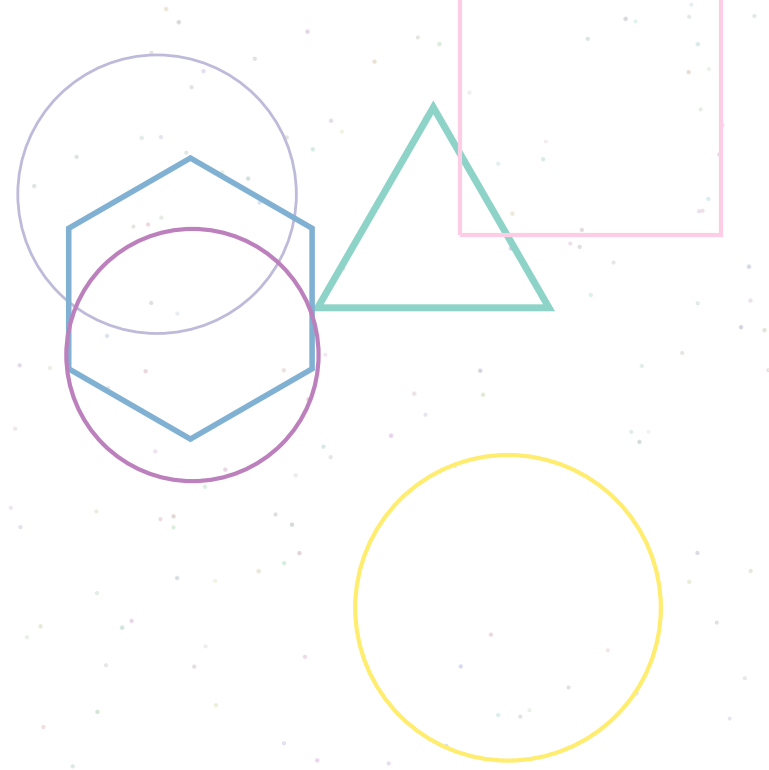[{"shape": "triangle", "thickness": 2.5, "radius": 0.87, "center": [0.563, 0.687]}, {"shape": "circle", "thickness": 1, "radius": 0.9, "center": [0.204, 0.748]}, {"shape": "hexagon", "thickness": 2, "radius": 0.91, "center": [0.247, 0.612]}, {"shape": "square", "thickness": 1.5, "radius": 0.85, "center": [0.766, 0.864]}, {"shape": "circle", "thickness": 1.5, "radius": 0.82, "center": [0.25, 0.539]}, {"shape": "circle", "thickness": 1.5, "radius": 0.99, "center": [0.66, 0.211]}]